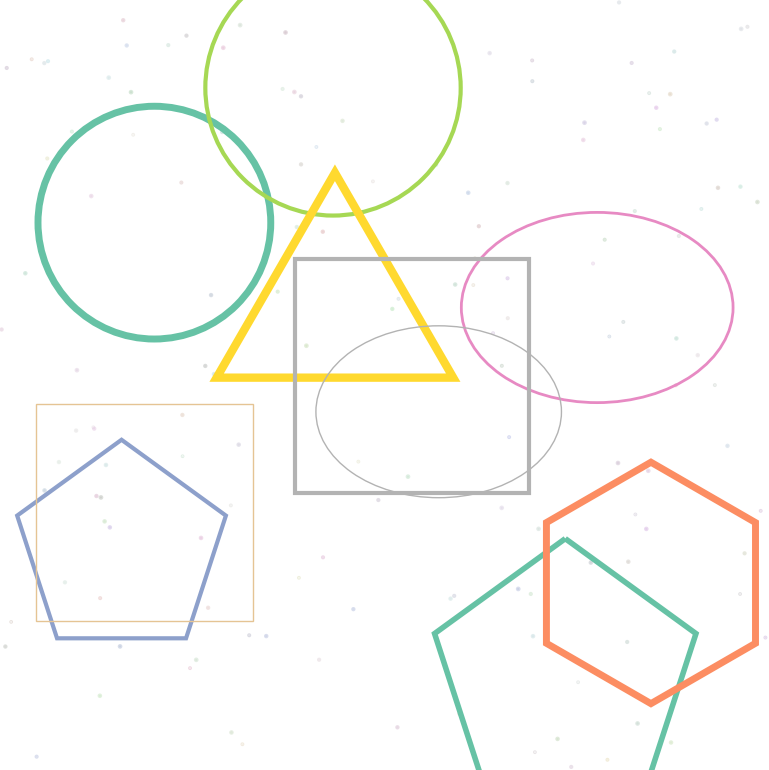[{"shape": "circle", "thickness": 2.5, "radius": 0.76, "center": [0.2, 0.711]}, {"shape": "pentagon", "thickness": 2, "radius": 0.89, "center": [0.734, 0.122]}, {"shape": "hexagon", "thickness": 2.5, "radius": 0.78, "center": [0.845, 0.243]}, {"shape": "pentagon", "thickness": 1.5, "radius": 0.71, "center": [0.158, 0.286]}, {"shape": "oval", "thickness": 1, "radius": 0.88, "center": [0.776, 0.601]}, {"shape": "circle", "thickness": 1.5, "radius": 0.83, "center": [0.432, 0.886]}, {"shape": "triangle", "thickness": 3, "radius": 0.89, "center": [0.435, 0.598]}, {"shape": "square", "thickness": 0.5, "radius": 0.7, "center": [0.188, 0.334]}, {"shape": "square", "thickness": 1.5, "radius": 0.76, "center": [0.535, 0.512]}, {"shape": "oval", "thickness": 0.5, "radius": 0.8, "center": [0.57, 0.465]}]